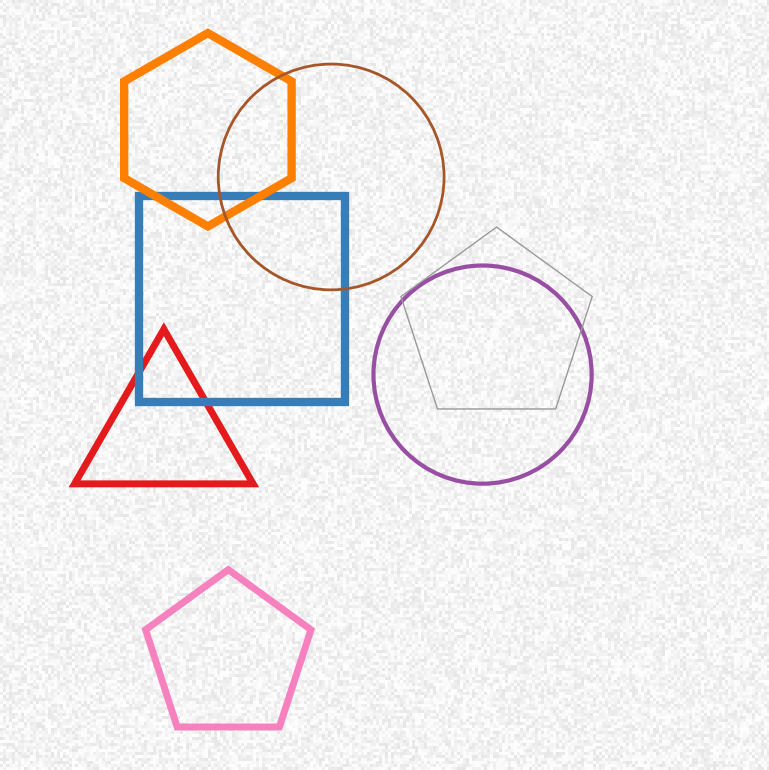[{"shape": "triangle", "thickness": 2.5, "radius": 0.67, "center": [0.213, 0.439]}, {"shape": "square", "thickness": 3, "radius": 0.67, "center": [0.314, 0.612]}, {"shape": "circle", "thickness": 1.5, "radius": 0.71, "center": [0.627, 0.514]}, {"shape": "hexagon", "thickness": 3, "radius": 0.63, "center": [0.27, 0.831]}, {"shape": "circle", "thickness": 1, "radius": 0.73, "center": [0.43, 0.77]}, {"shape": "pentagon", "thickness": 2.5, "radius": 0.56, "center": [0.296, 0.147]}, {"shape": "pentagon", "thickness": 0.5, "radius": 0.65, "center": [0.645, 0.575]}]